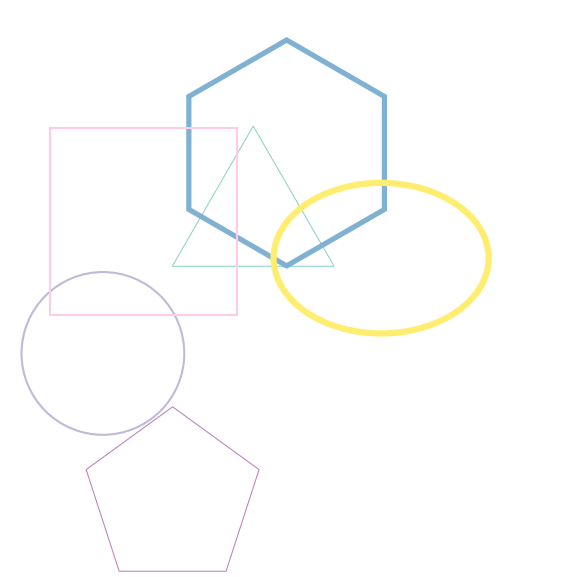[{"shape": "triangle", "thickness": 0.5, "radius": 0.81, "center": [0.438, 0.619]}, {"shape": "circle", "thickness": 1, "radius": 0.7, "center": [0.178, 0.387]}, {"shape": "hexagon", "thickness": 2.5, "radius": 0.98, "center": [0.496, 0.734]}, {"shape": "square", "thickness": 1, "radius": 0.81, "center": [0.249, 0.615]}, {"shape": "pentagon", "thickness": 0.5, "radius": 0.79, "center": [0.299, 0.137]}, {"shape": "oval", "thickness": 3, "radius": 0.93, "center": [0.66, 0.552]}]